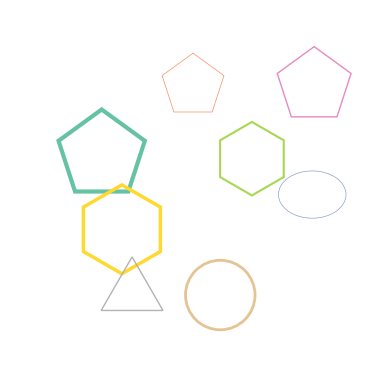[{"shape": "pentagon", "thickness": 3, "radius": 0.59, "center": [0.264, 0.598]}, {"shape": "pentagon", "thickness": 0.5, "radius": 0.42, "center": [0.501, 0.777]}, {"shape": "oval", "thickness": 0.5, "radius": 0.44, "center": [0.811, 0.495]}, {"shape": "pentagon", "thickness": 1, "radius": 0.5, "center": [0.816, 0.778]}, {"shape": "hexagon", "thickness": 1.5, "radius": 0.48, "center": [0.654, 0.588]}, {"shape": "hexagon", "thickness": 2.5, "radius": 0.58, "center": [0.317, 0.404]}, {"shape": "circle", "thickness": 2, "radius": 0.45, "center": [0.572, 0.234]}, {"shape": "triangle", "thickness": 1, "radius": 0.46, "center": [0.343, 0.24]}]